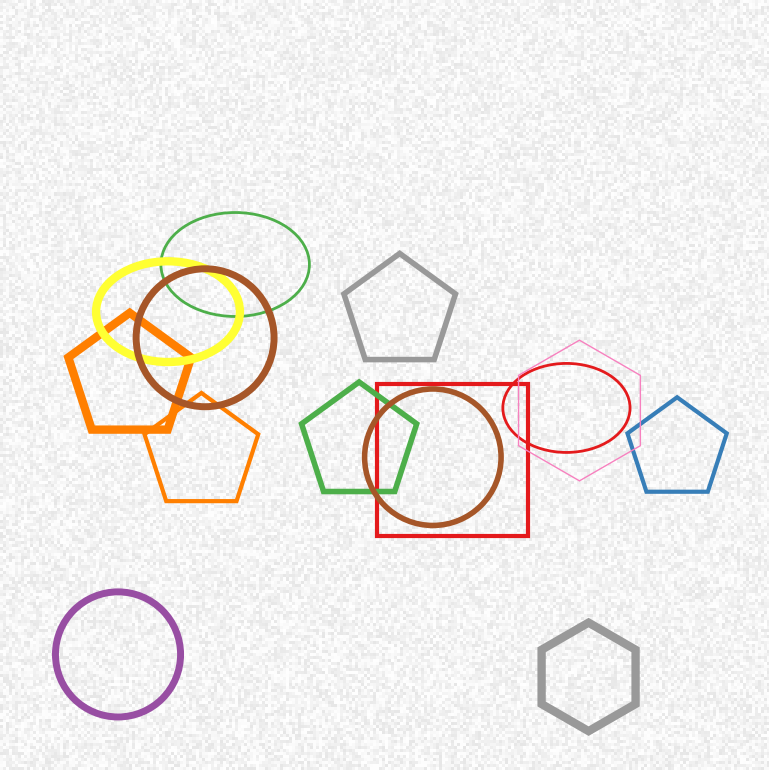[{"shape": "square", "thickness": 1.5, "radius": 0.49, "center": [0.588, 0.403]}, {"shape": "oval", "thickness": 1, "radius": 0.41, "center": [0.736, 0.47]}, {"shape": "pentagon", "thickness": 1.5, "radius": 0.34, "center": [0.879, 0.416]}, {"shape": "pentagon", "thickness": 2, "radius": 0.39, "center": [0.466, 0.425]}, {"shape": "oval", "thickness": 1, "radius": 0.48, "center": [0.305, 0.656]}, {"shape": "circle", "thickness": 2.5, "radius": 0.41, "center": [0.153, 0.15]}, {"shape": "pentagon", "thickness": 1.5, "radius": 0.39, "center": [0.262, 0.412]}, {"shape": "pentagon", "thickness": 3, "radius": 0.42, "center": [0.168, 0.51]}, {"shape": "oval", "thickness": 3, "radius": 0.47, "center": [0.218, 0.595]}, {"shape": "circle", "thickness": 2, "radius": 0.44, "center": [0.562, 0.406]}, {"shape": "circle", "thickness": 2.5, "radius": 0.45, "center": [0.266, 0.561]}, {"shape": "hexagon", "thickness": 0.5, "radius": 0.46, "center": [0.753, 0.467]}, {"shape": "hexagon", "thickness": 3, "radius": 0.35, "center": [0.764, 0.121]}, {"shape": "pentagon", "thickness": 2, "radius": 0.38, "center": [0.519, 0.595]}]